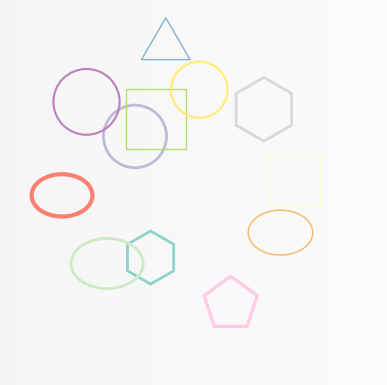[{"shape": "hexagon", "thickness": 2, "radius": 0.34, "center": [0.389, 0.331]}, {"shape": "square", "thickness": 0.5, "radius": 0.34, "center": [0.761, 0.53]}, {"shape": "circle", "thickness": 2, "radius": 0.41, "center": [0.348, 0.646]}, {"shape": "oval", "thickness": 3, "radius": 0.39, "center": [0.16, 0.493]}, {"shape": "triangle", "thickness": 1, "radius": 0.36, "center": [0.428, 0.881]}, {"shape": "oval", "thickness": 1, "radius": 0.42, "center": [0.724, 0.396]}, {"shape": "square", "thickness": 1, "radius": 0.39, "center": [0.403, 0.69]}, {"shape": "pentagon", "thickness": 2.5, "radius": 0.36, "center": [0.595, 0.21]}, {"shape": "hexagon", "thickness": 2, "radius": 0.41, "center": [0.681, 0.716]}, {"shape": "circle", "thickness": 1.5, "radius": 0.43, "center": [0.223, 0.735]}, {"shape": "oval", "thickness": 2, "radius": 0.47, "center": [0.276, 0.316]}, {"shape": "circle", "thickness": 1.5, "radius": 0.36, "center": [0.514, 0.767]}]